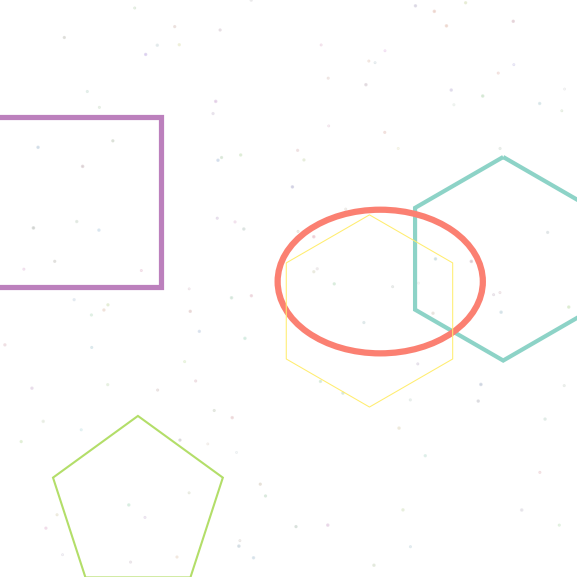[{"shape": "hexagon", "thickness": 2, "radius": 0.88, "center": [0.871, 0.551]}, {"shape": "oval", "thickness": 3, "radius": 0.89, "center": [0.658, 0.512]}, {"shape": "pentagon", "thickness": 1, "radius": 0.77, "center": [0.239, 0.124]}, {"shape": "square", "thickness": 2.5, "radius": 0.74, "center": [0.131, 0.649]}, {"shape": "hexagon", "thickness": 0.5, "radius": 0.83, "center": [0.64, 0.461]}]